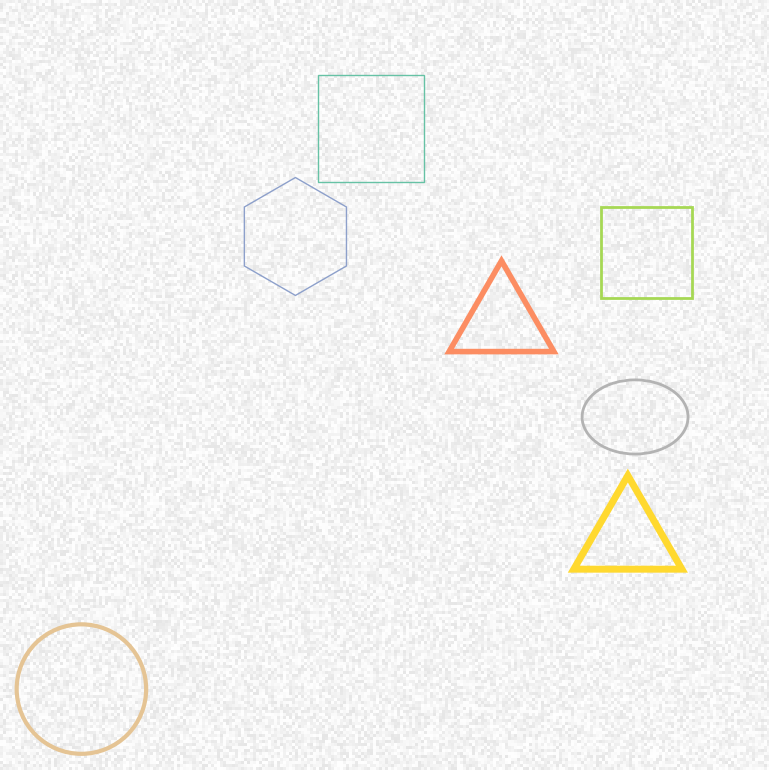[{"shape": "square", "thickness": 0.5, "radius": 0.35, "center": [0.482, 0.833]}, {"shape": "triangle", "thickness": 2, "radius": 0.39, "center": [0.651, 0.583]}, {"shape": "hexagon", "thickness": 0.5, "radius": 0.38, "center": [0.384, 0.693]}, {"shape": "square", "thickness": 1, "radius": 0.3, "center": [0.84, 0.672]}, {"shape": "triangle", "thickness": 2.5, "radius": 0.41, "center": [0.815, 0.301]}, {"shape": "circle", "thickness": 1.5, "radius": 0.42, "center": [0.106, 0.105]}, {"shape": "oval", "thickness": 1, "radius": 0.34, "center": [0.825, 0.458]}]